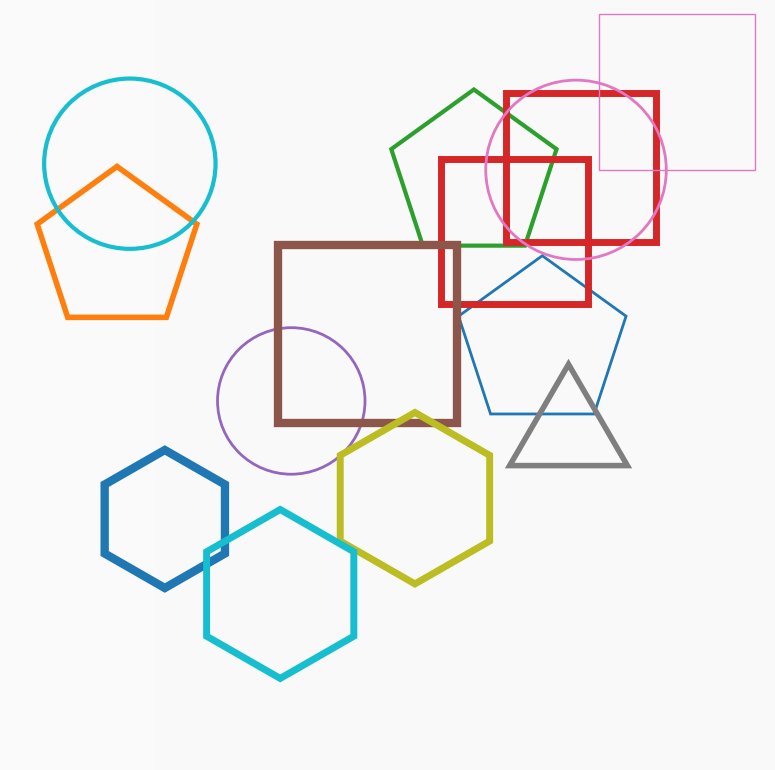[{"shape": "pentagon", "thickness": 1, "radius": 0.57, "center": [0.7, 0.554]}, {"shape": "hexagon", "thickness": 3, "radius": 0.45, "center": [0.213, 0.326]}, {"shape": "pentagon", "thickness": 2, "radius": 0.54, "center": [0.151, 0.675]}, {"shape": "pentagon", "thickness": 1.5, "radius": 0.56, "center": [0.611, 0.772]}, {"shape": "square", "thickness": 2.5, "radius": 0.47, "center": [0.664, 0.699]}, {"shape": "square", "thickness": 2.5, "radius": 0.48, "center": [0.75, 0.782]}, {"shape": "circle", "thickness": 1, "radius": 0.48, "center": [0.376, 0.479]}, {"shape": "square", "thickness": 3, "radius": 0.58, "center": [0.474, 0.566]}, {"shape": "square", "thickness": 0.5, "radius": 0.5, "center": [0.873, 0.881]}, {"shape": "circle", "thickness": 1, "radius": 0.58, "center": [0.743, 0.779]}, {"shape": "triangle", "thickness": 2, "radius": 0.44, "center": [0.734, 0.439]}, {"shape": "hexagon", "thickness": 2.5, "radius": 0.56, "center": [0.535, 0.353]}, {"shape": "circle", "thickness": 1.5, "radius": 0.55, "center": [0.168, 0.787]}, {"shape": "hexagon", "thickness": 2.5, "radius": 0.55, "center": [0.362, 0.229]}]